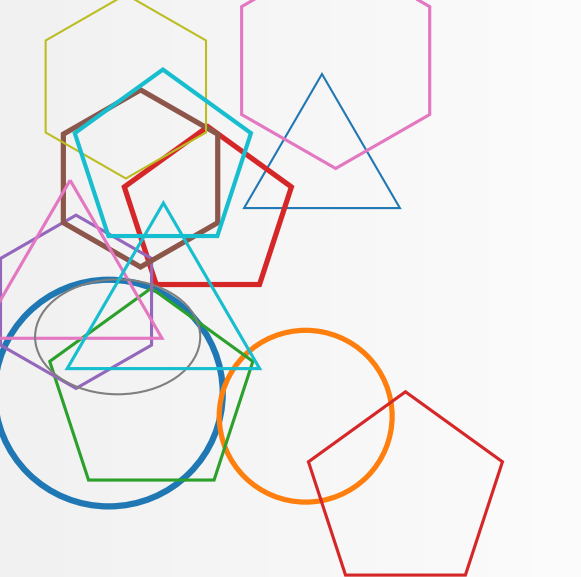[{"shape": "triangle", "thickness": 1, "radius": 0.77, "center": [0.554, 0.716]}, {"shape": "circle", "thickness": 3, "radius": 0.98, "center": [0.187, 0.318]}, {"shape": "circle", "thickness": 2.5, "radius": 0.74, "center": [0.526, 0.278]}, {"shape": "pentagon", "thickness": 1.5, "radius": 0.92, "center": [0.26, 0.317]}, {"shape": "pentagon", "thickness": 2.5, "radius": 0.76, "center": [0.358, 0.629]}, {"shape": "pentagon", "thickness": 1.5, "radius": 0.88, "center": [0.698, 0.145]}, {"shape": "hexagon", "thickness": 1.5, "radius": 0.75, "center": [0.131, 0.477]}, {"shape": "hexagon", "thickness": 2.5, "radius": 0.77, "center": [0.242, 0.69]}, {"shape": "hexagon", "thickness": 1.5, "radius": 0.93, "center": [0.577, 0.894]}, {"shape": "triangle", "thickness": 1.5, "radius": 0.91, "center": [0.121, 0.505]}, {"shape": "oval", "thickness": 1, "radius": 0.71, "center": [0.202, 0.416]}, {"shape": "hexagon", "thickness": 1, "radius": 0.8, "center": [0.216, 0.849]}, {"shape": "pentagon", "thickness": 2, "radius": 0.8, "center": [0.28, 0.719]}, {"shape": "triangle", "thickness": 1.5, "radius": 0.96, "center": [0.281, 0.456]}]